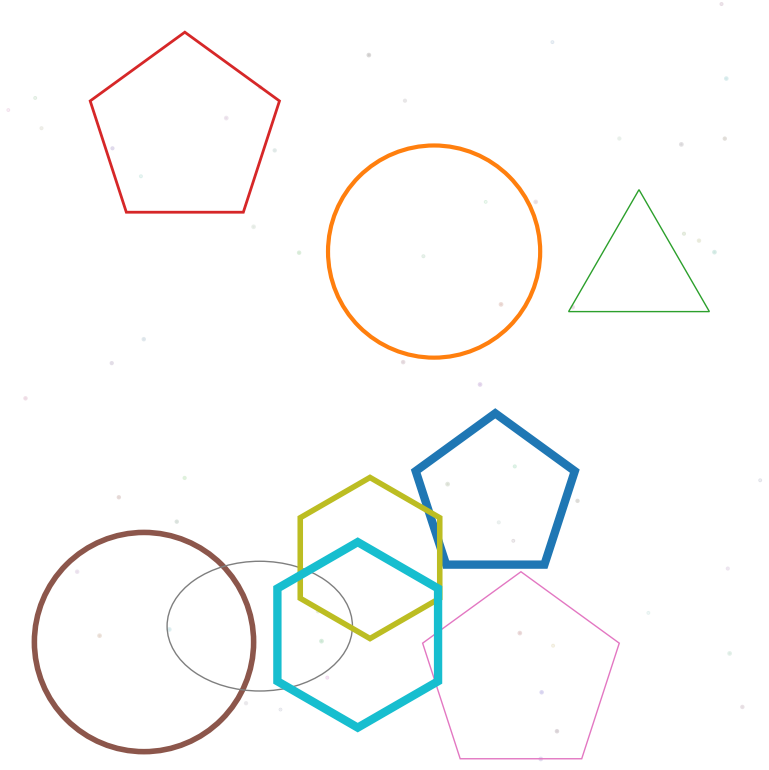[{"shape": "pentagon", "thickness": 3, "radius": 0.54, "center": [0.643, 0.355]}, {"shape": "circle", "thickness": 1.5, "radius": 0.69, "center": [0.564, 0.673]}, {"shape": "triangle", "thickness": 0.5, "radius": 0.53, "center": [0.83, 0.648]}, {"shape": "pentagon", "thickness": 1, "radius": 0.65, "center": [0.24, 0.829]}, {"shape": "circle", "thickness": 2, "radius": 0.71, "center": [0.187, 0.166]}, {"shape": "pentagon", "thickness": 0.5, "radius": 0.67, "center": [0.677, 0.123]}, {"shape": "oval", "thickness": 0.5, "radius": 0.6, "center": [0.337, 0.187]}, {"shape": "hexagon", "thickness": 2, "radius": 0.52, "center": [0.481, 0.275]}, {"shape": "hexagon", "thickness": 3, "radius": 0.6, "center": [0.465, 0.176]}]